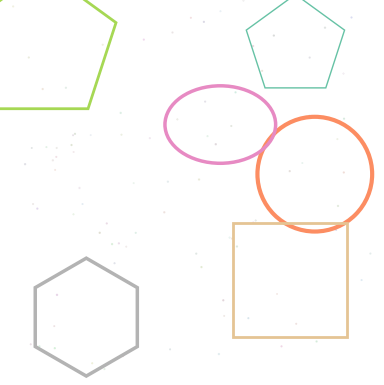[{"shape": "pentagon", "thickness": 1, "radius": 0.67, "center": [0.767, 0.88]}, {"shape": "circle", "thickness": 3, "radius": 0.74, "center": [0.818, 0.548]}, {"shape": "oval", "thickness": 2.5, "radius": 0.72, "center": [0.572, 0.676]}, {"shape": "pentagon", "thickness": 2, "radius": 1.0, "center": [0.111, 0.879]}, {"shape": "square", "thickness": 2, "radius": 0.74, "center": [0.754, 0.274]}, {"shape": "hexagon", "thickness": 2.5, "radius": 0.77, "center": [0.224, 0.176]}]